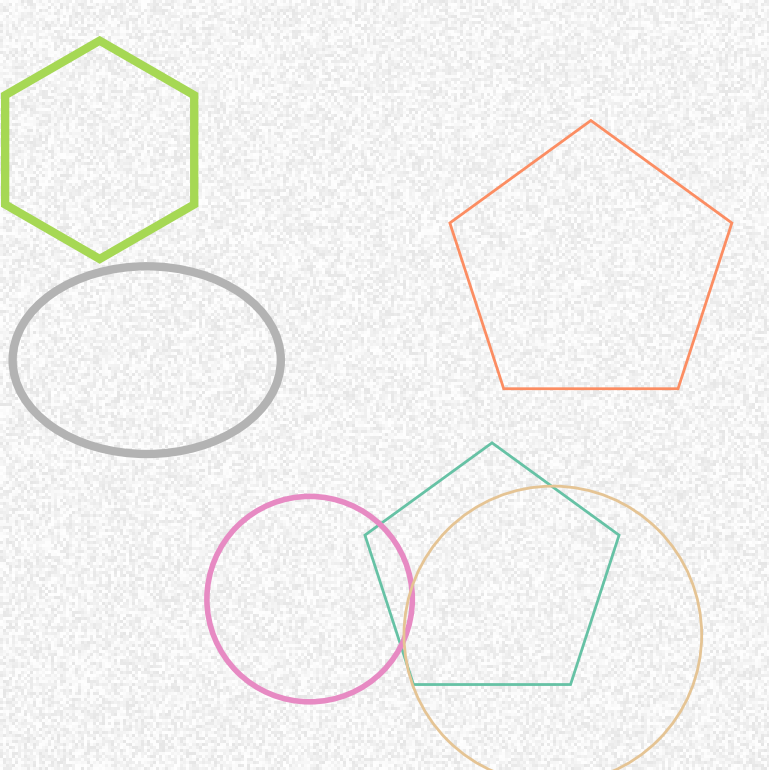[{"shape": "pentagon", "thickness": 1, "radius": 0.87, "center": [0.639, 0.251]}, {"shape": "pentagon", "thickness": 1, "radius": 0.96, "center": [0.767, 0.651]}, {"shape": "circle", "thickness": 2, "radius": 0.67, "center": [0.402, 0.222]}, {"shape": "hexagon", "thickness": 3, "radius": 0.71, "center": [0.129, 0.805]}, {"shape": "circle", "thickness": 1, "radius": 0.97, "center": [0.718, 0.175]}, {"shape": "oval", "thickness": 3, "radius": 0.87, "center": [0.191, 0.532]}]